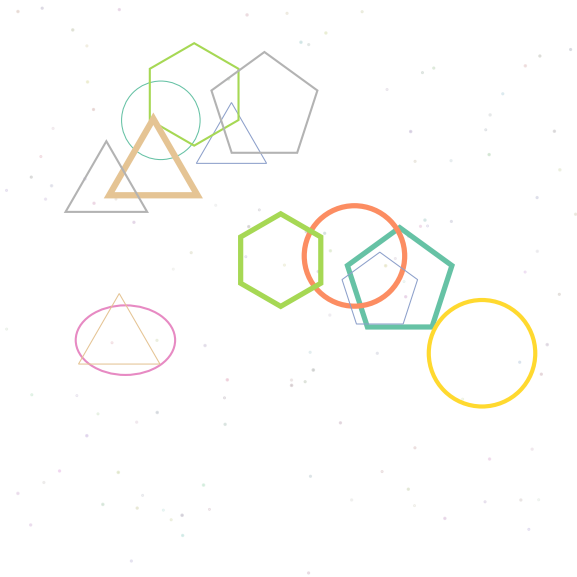[{"shape": "pentagon", "thickness": 2.5, "radius": 0.48, "center": [0.692, 0.51]}, {"shape": "circle", "thickness": 0.5, "radius": 0.34, "center": [0.279, 0.791]}, {"shape": "circle", "thickness": 2.5, "radius": 0.43, "center": [0.614, 0.556]}, {"shape": "pentagon", "thickness": 0.5, "radius": 0.34, "center": [0.658, 0.494]}, {"shape": "triangle", "thickness": 0.5, "radius": 0.35, "center": [0.401, 0.751]}, {"shape": "oval", "thickness": 1, "radius": 0.43, "center": [0.217, 0.41]}, {"shape": "hexagon", "thickness": 2.5, "radius": 0.4, "center": [0.486, 0.549]}, {"shape": "hexagon", "thickness": 1, "radius": 0.44, "center": [0.336, 0.836]}, {"shape": "circle", "thickness": 2, "radius": 0.46, "center": [0.835, 0.387]}, {"shape": "triangle", "thickness": 0.5, "radius": 0.41, "center": [0.206, 0.409]}, {"shape": "triangle", "thickness": 3, "radius": 0.44, "center": [0.266, 0.705]}, {"shape": "triangle", "thickness": 1, "radius": 0.41, "center": [0.184, 0.673]}, {"shape": "pentagon", "thickness": 1, "radius": 0.48, "center": [0.458, 0.813]}]